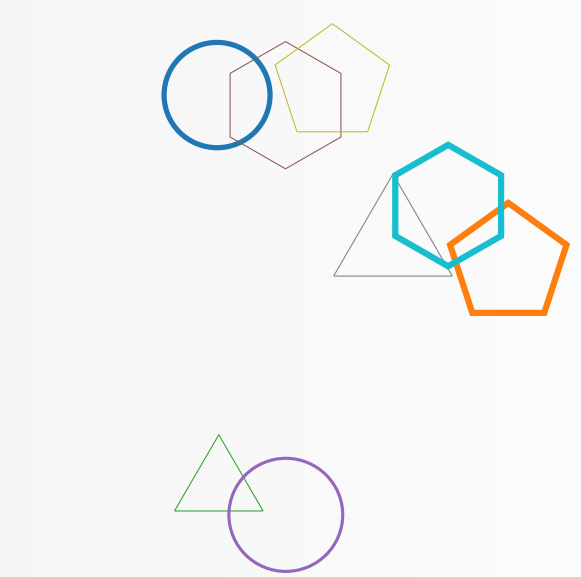[{"shape": "circle", "thickness": 2.5, "radius": 0.46, "center": [0.373, 0.835]}, {"shape": "pentagon", "thickness": 3, "radius": 0.53, "center": [0.874, 0.543]}, {"shape": "triangle", "thickness": 0.5, "radius": 0.44, "center": [0.376, 0.158]}, {"shape": "circle", "thickness": 1.5, "radius": 0.49, "center": [0.492, 0.108]}, {"shape": "hexagon", "thickness": 0.5, "radius": 0.55, "center": [0.491, 0.817]}, {"shape": "triangle", "thickness": 0.5, "radius": 0.59, "center": [0.676, 0.58]}, {"shape": "pentagon", "thickness": 0.5, "radius": 0.52, "center": [0.572, 0.855]}, {"shape": "hexagon", "thickness": 3, "radius": 0.53, "center": [0.771, 0.643]}]